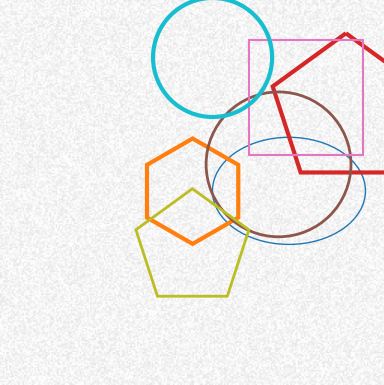[{"shape": "oval", "thickness": 1, "radius": 0.99, "center": [0.751, 0.504]}, {"shape": "hexagon", "thickness": 3, "radius": 0.68, "center": [0.5, 0.503]}, {"shape": "pentagon", "thickness": 3, "radius": 1.0, "center": [0.898, 0.714]}, {"shape": "circle", "thickness": 2, "radius": 0.94, "center": [0.723, 0.573]}, {"shape": "square", "thickness": 1.5, "radius": 0.75, "center": [0.795, 0.747]}, {"shape": "pentagon", "thickness": 2, "radius": 0.77, "center": [0.5, 0.355]}, {"shape": "circle", "thickness": 3, "radius": 0.77, "center": [0.552, 0.851]}]